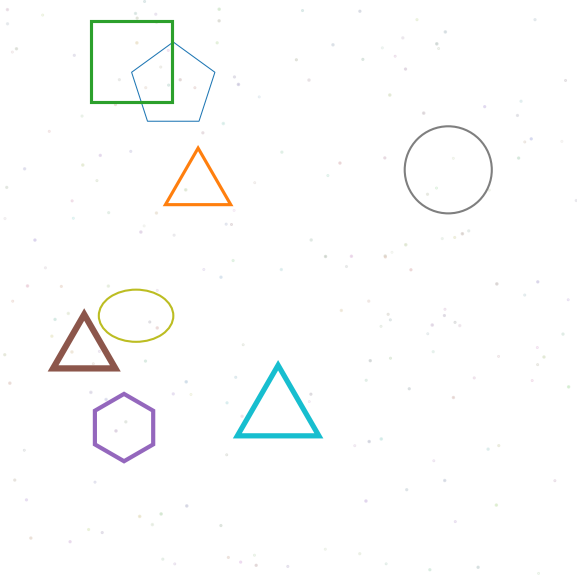[{"shape": "pentagon", "thickness": 0.5, "radius": 0.38, "center": [0.3, 0.851]}, {"shape": "triangle", "thickness": 1.5, "radius": 0.33, "center": [0.343, 0.677]}, {"shape": "square", "thickness": 1.5, "radius": 0.35, "center": [0.228, 0.893]}, {"shape": "hexagon", "thickness": 2, "radius": 0.29, "center": [0.215, 0.259]}, {"shape": "triangle", "thickness": 3, "radius": 0.31, "center": [0.146, 0.392]}, {"shape": "circle", "thickness": 1, "radius": 0.38, "center": [0.776, 0.705]}, {"shape": "oval", "thickness": 1, "radius": 0.32, "center": [0.236, 0.452]}, {"shape": "triangle", "thickness": 2.5, "radius": 0.41, "center": [0.482, 0.285]}]